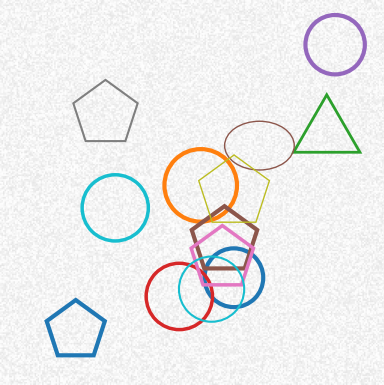[{"shape": "pentagon", "thickness": 3, "radius": 0.4, "center": [0.197, 0.141]}, {"shape": "circle", "thickness": 3, "radius": 0.38, "center": [0.607, 0.279]}, {"shape": "circle", "thickness": 3, "radius": 0.47, "center": [0.521, 0.519]}, {"shape": "triangle", "thickness": 2, "radius": 0.5, "center": [0.849, 0.654]}, {"shape": "circle", "thickness": 2.5, "radius": 0.43, "center": [0.466, 0.23]}, {"shape": "circle", "thickness": 3, "radius": 0.39, "center": [0.87, 0.884]}, {"shape": "oval", "thickness": 1, "radius": 0.45, "center": [0.674, 0.622]}, {"shape": "pentagon", "thickness": 3, "radius": 0.45, "center": [0.583, 0.375]}, {"shape": "pentagon", "thickness": 2.5, "radius": 0.43, "center": [0.577, 0.329]}, {"shape": "pentagon", "thickness": 1.5, "radius": 0.44, "center": [0.274, 0.705]}, {"shape": "pentagon", "thickness": 1, "radius": 0.48, "center": [0.608, 0.501]}, {"shape": "circle", "thickness": 2.5, "radius": 0.43, "center": [0.299, 0.46]}, {"shape": "circle", "thickness": 1.5, "radius": 0.42, "center": [0.55, 0.249]}]